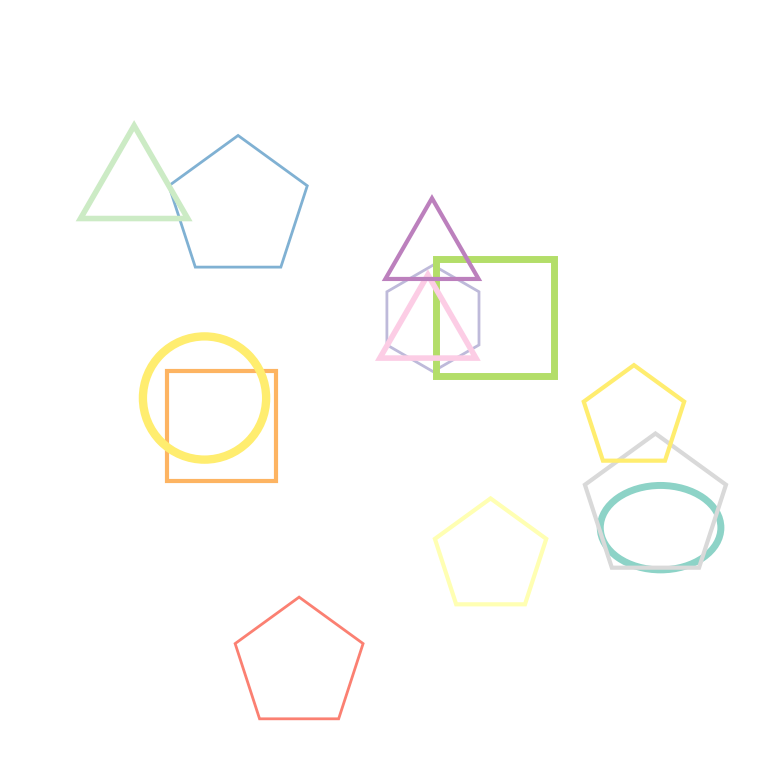[{"shape": "oval", "thickness": 2.5, "radius": 0.39, "center": [0.858, 0.315]}, {"shape": "pentagon", "thickness": 1.5, "radius": 0.38, "center": [0.637, 0.277]}, {"shape": "hexagon", "thickness": 1, "radius": 0.35, "center": [0.562, 0.587]}, {"shape": "pentagon", "thickness": 1, "radius": 0.44, "center": [0.388, 0.137]}, {"shape": "pentagon", "thickness": 1, "radius": 0.47, "center": [0.309, 0.73]}, {"shape": "square", "thickness": 1.5, "radius": 0.35, "center": [0.288, 0.447]}, {"shape": "square", "thickness": 2.5, "radius": 0.38, "center": [0.643, 0.588]}, {"shape": "triangle", "thickness": 2, "radius": 0.36, "center": [0.556, 0.571]}, {"shape": "pentagon", "thickness": 1.5, "radius": 0.48, "center": [0.851, 0.341]}, {"shape": "triangle", "thickness": 1.5, "radius": 0.35, "center": [0.561, 0.673]}, {"shape": "triangle", "thickness": 2, "radius": 0.4, "center": [0.174, 0.756]}, {"shape": "circle", "thickness": 3, "radius": 0.4, "center": [0.266, 0.483]}, {"shape": "pentagon", "thickness": 1.5, "radius": 0.34, "center": [0.823, 0.457]}]